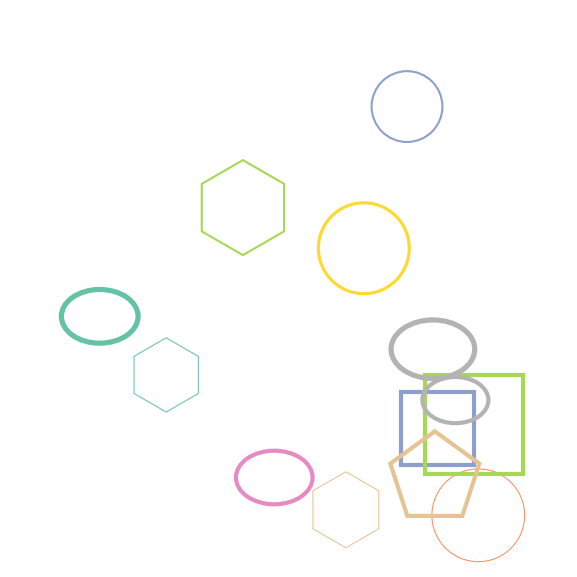[{"shape": "hexagon", "thickness": 0.5, "radius": 0.32, "center": [0.288, 0.35]}, {"shape": "oval", "thickness": 2.5, "radius": 0.33, "center": [0.173, 0.451]}, {"shape": "circle", "thickness": 0.5, "radius": 0.4, "center": [0.828, 0.107]}, {"shape": "square", "thickness": 2, "radius": 0.32, "center": [0.758, 0.258]}, {"shape": "circle", "thickness": 1, "radius": 0.31, "center": [0.705, 0.815]}, {"shape": "oval", "thickness": 2, "radius": 0.33, "center": [0.475, 0.172]}, {"shape": "hexagon", "thickness": 1, "radius": 0.41, "center": [0.421, 0.64]}, {"shape": "square", "thickness": 2, "radius": 0.43, "center": [0.821, 0.264]}, {"shape": "circle", "thickness": 1.5, "radius": 0.39, "center": [0.63, 0.569]}, {"shape": "pentagon", "thickness": 2, "radius": 0.4, "center": [0.753, 0.171]}, {"shape": "hexagon", "thickness": 0.5, "radius": 0.33, "center": [0.599, 0.116]}, {"shape": "oval", "thickness": 2.5, "radius": 0.36, "center": [0.75, 0.394]}, {"shape": "oval", "thickness": 2, "radius": 0.29, "center": [0.789, 0.306]}]